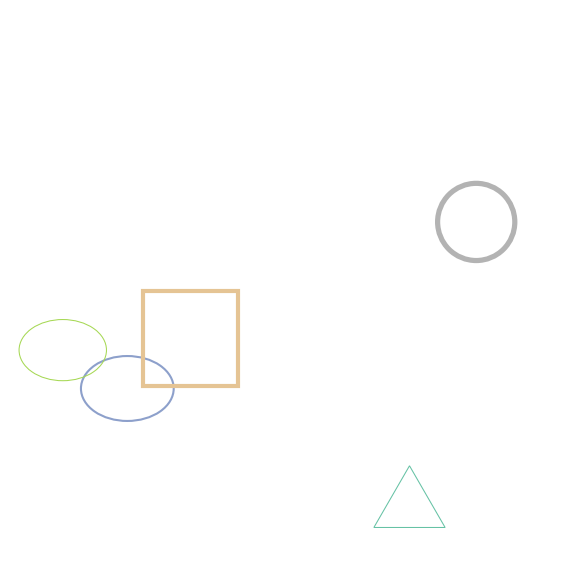[{"shape": "triangle", "thickness": 0.5, "radius": 0.36, "center": [0.709, 0.121]}, {"shape": "oval", "thickness": 1, "radius": 0.4, "center": [0.22, 0.326]}, {"shape": "oval", "thickness": 0.5, "radius": 0.38, "center": [0.109, 0.393]}, {"shape": "square", "thickness": 2, "radius": 0.41, "center": [0.33, 0.413]}, {"shape": "circle", "thickness": 2.5, "radius": 0.33, "center": [0.825, 0.615]}]